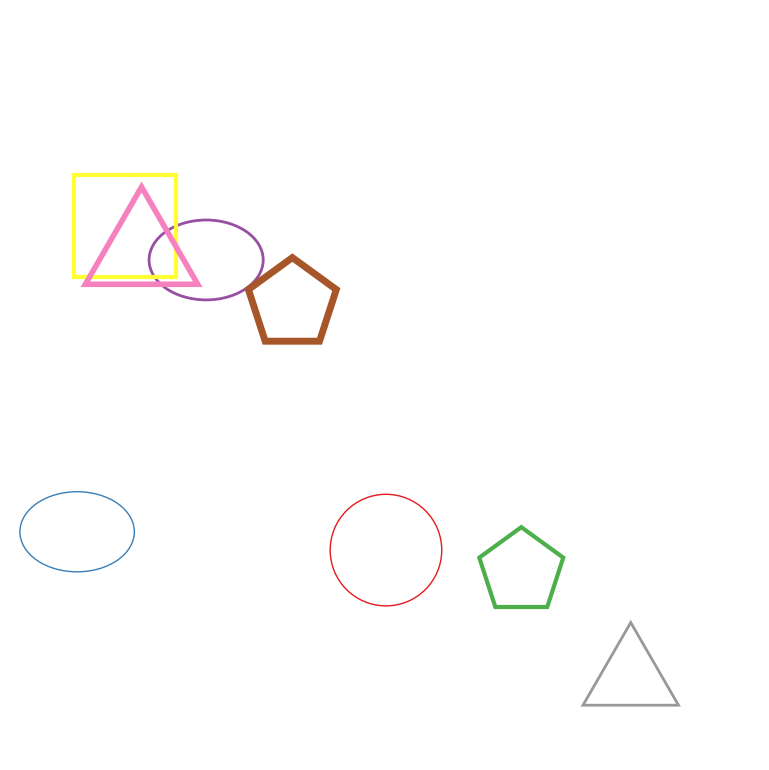[{"shape": "circle", "thickness": 0.5, "radius": 0.36, "center": [0.501, 0.286]}, {"shape": "oval", "thickness": 0.5, "radius": 0.37, "center": [0.1, 0.309]}, {"shape": "pentagon", "thickness": 1.5, "radius": 0.29, "center": [0.677, 0.258]}, {"shape": "oval", "thickness": 1, "radius": 0.37, "center": [0.268, 0.662]}, {"shape": "square", "thickness": 1.5, "radius": 0.33, "center": [0.163, 0.707]}, {"shape": "pentagon", "thickness": 2.5, "radius": 0.3, "center": [0.38, 0.605]}, {"shape": "triangle", "thickness": 2, "radius": 0.42, "center": [0.184, 0.673]}, {"shape": "triangle", "thickness": 1, "radius": 0.36, "center": [0.819, 0.12]}]